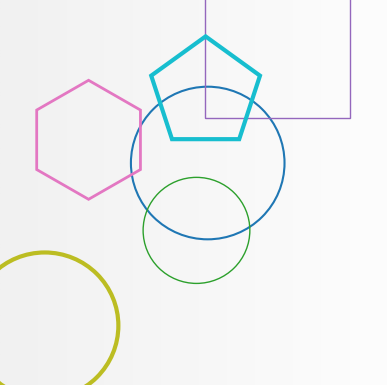[{"shape": "circle", "thickness": 1.5, "radius": 0.99, "center": [0.536, 0.577]}, {"shape": "circle", "thickness": 1, "radius": 0.69, "center": [0.507, 0.402]}, {"shape": "square", "thickness": 1, "radius": 0.93, "center": [0.717, 0.879]}, {"shape": "hexagon", "thickness": 2, "radius": 0.77, "center": [0.229, 0.637]}, {"shape": "circle", "thickness": 3, "radius": 0.95, "center": [0.116, 0.154]}, {"shape": "pentagon", "thickness": 3, "radius": 0.74, "center": [0.531, 0.758]}]